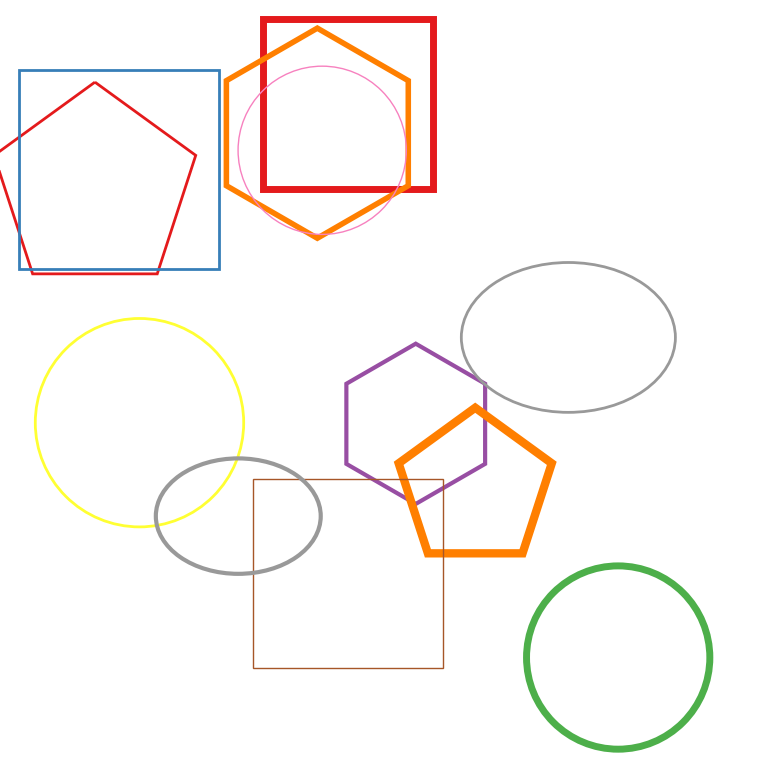[{"shape": "square", "thickness": 2.5, "radius": 0.55, "center": [0.452, 0.865]}, {"shape": "pentagon", "thickness": 1, "radius": 0.69, "center": [0.123, 0.756]}, {"shape": "square", "thickness": 1, "radius": 0.65, "center": [0.155, 0.78]}, {"shape": "circle", "thickness": 2.5, "radius": 0.6, "center": [0.803, 0.146]}, {"shape": "hexagon", "thickness": 1.5, "radius": 0.52, "center": [0.54, 0.45]}, {"shape": "pentagon", "thickness": 3, "radius": 0.52, "center": [0.617, 0.366]}, {"shape": "hexagon", "thickness": 2, "radius": 0.68, "center": [0.412, 0.827]}, {"shape": "circle", "thickness": 1, "radius": 0.68, "center": [0.181, 0.451]}, {"shape": "square", "thickness": 0.5, "radius": 0.61, "center": [0.452, 0.255]}, {"shape": "circle", "thickness": 0.5, "radius": 0.55, "center": [0.418, 0.805]}, {"shape": "oval", "thickness": 1, "radius": 0.7, "center": [0.738, 0.562]}, {"shape": "oval", "thickness": 1.5, "radius": 0.54, "center": [0.309, 0.33]}]